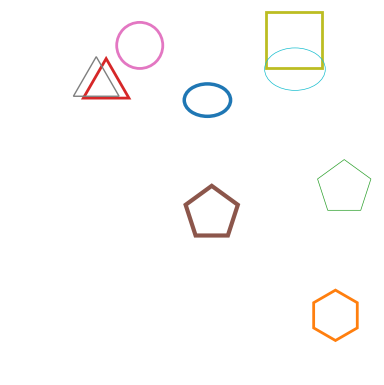[{"shape": "oval", "thickness": 2.5, "radius": 0.3, "center": [0.539, 0.74]}, {"shape": "hexagon", "thickness": 2, "radius": 0.33, "center": [0.871, 0.181]}, {"shape": "pentagon", "thickness": 0.5, "radius": 0.36, "center": [0.894, 0.513]}, {"shape": "triangle", "thickness": 2, "radius": 0.34, "center": [0.276, 0.779]}, {"shape": "pentagon", "thickness": 3, "radius": 0.36, "center": [0.55, 0.446]}, {"shape": "circle", "thickness": 2, "radius": 0.3, "center": [0.363, 0.882]}, {"shape": "triangle", "thickness": 1, "radius": 0.34, "center": [0.25, 0.784]}, {"shape": "square", "thickness": 2, "radius": 0.36, "center": [0.764, 0.897]}, {"shape": "oval", "thickness": 0.5, "radius": 0.39, "center": [0.766, 0.82]}]